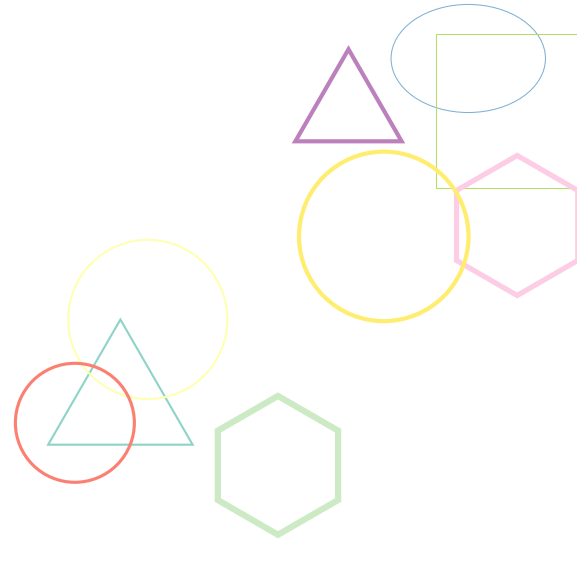[{"shape": "triangle", "thickness": 1, "radius": 0.72, "center": [0.208, 0.301]}, {"shape": "circle", "thickness": 1, "radius": 0.69, "center": [0.256, 0.446]}, {"shape": "circle", "thickness": 1.5, "radius": 0.52, "center": [0.13, 0.267]}, {"shape": "oval", "thickness": 0.5, "radius": 0.67, "center": [0.811, 0.898]}, {"shape": "square", "thickness": 0.5, "radius": 0.66, "center": [0.888, 0.807]}, {"shape": "hexagon", "thickness": 2.5, "radius": 0.61, "center": [0.896, 0.609]}, {"shape": "triangle", "thickness": 2, "radius": 0.53, "center": [0.603, 0.808]}, {"shape": "hexagon", "thickness": 3, "radius": 0.6, "center": [0.481, 0.193]}, {"shape": "circle", "thickness": 2, "radius": 0.73, "center": [0.665, 0.59]}]